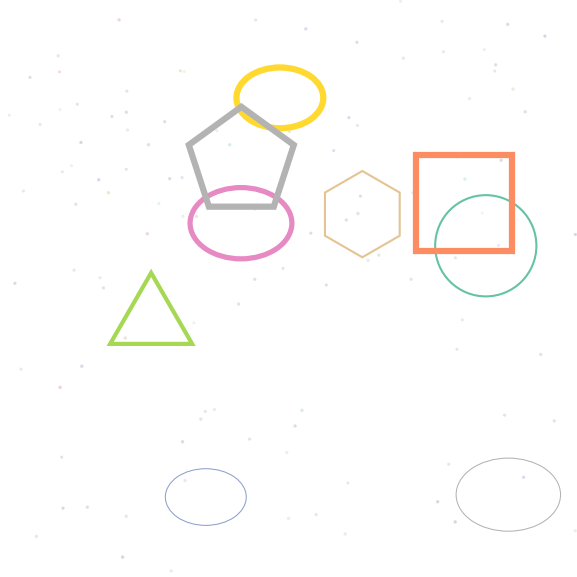[{"shape": "circle", "thickness": 1, "radius": 0.44, "center": [0.841, 0.574]}, {"shape": "square", "thickness": 3, "radius": 0.42, "center": [0.804, 0.648]}, {"shape": "oval", "thickness": 0.5, "radius": 0.35, "center": [0.356, 0.138]}, {"shape": "oval", "thickness": 2.5, "radius": 0.44, "center": [0.417, 0.613]}, {"shape": "triangle", "thickness": 2, "radius": 0.41, "center": [0.262, 0.445]}, {"shape": "oval", "thickness": 3, "radius": 0.38, "center": [0.485, 0.83]}, {"shape": "hexagon", "thickness": 1, "radius": 0.37, "center": [0.627, 0.628]}, {"shape": "pentagon", "thickness": 3, "radius": 0.48, "center": [0.418, 0.719]}, {"shape": "oval", "thickness": 0.5, "radius": 0.45, "center": [0.88, 0.143]}]